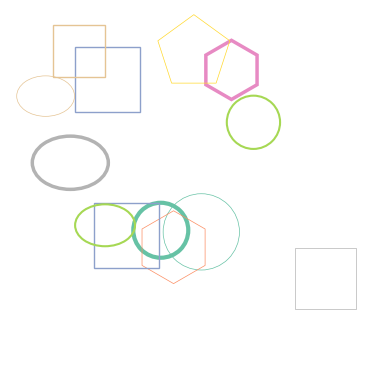[{"shape": "circle", "thickness": 0.5, "radius": 0.5, "center": [0.523, 0.398]}, {"shape": "circle", "thickness": 3, "radius": 0.36, "center": [0.418, 0.402]}, {"shape": "hexagon", "thickness": 0.5, "radius": 0.47, "center": [0.451, 0.358]}, {"shape": "square", "thickness": 1, "radius": 0.42, "center": [0.328, 0.389]}, {"shape": "square", "thickness": 1, "radius": 0.42, "center": [0.28, 0.793]}, {"shape": "hexagon", "thickness": 2.5, "radius": 0.38, "center": [0.601, 0.818]}, {"shape": "circle", "thickness": 1.5, "radius": 0.35, "center": [0.658, 0.682]}, {"shape": "oval", "thickness": 1.5, "radius": 0.39, "center": [0.273, 0.415]}, {"shape": "pentagon", "thickness": 0.5, "radius": 0.49, "center": [0.504, 0.864]}, {"shape": "oval", "thickness": 0.5, "radius": 0.38, "center": [0.118, 0.75]}, {"shape": "square", "thickness": 1, "radius": 0.34, "center": [0.206, 0.867]}, {"shape": "square", "thickness": 0.5, "radius": 0.4, "center": [0.844, 0.276]}, {"shape": "oval", "thickness": 2.5, "radius": 0.49, "center": [0.183, 0.577]}]